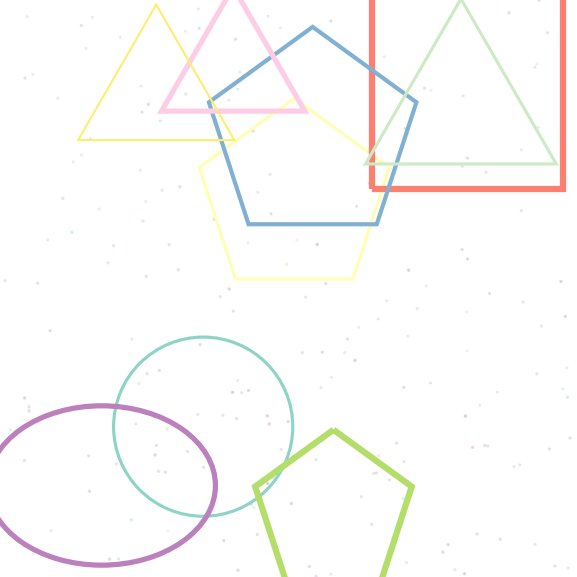[{"shape": "circle", "thickness": 1.5, "radius": 0.78, "center": [0.352, 0.26]}, {"shape": "pentagon", "thickness": 1.5, "radius": 0.86, "center": [0.51, 0.656]}, {"shape": "square", "thickness": 3, "radius": 0.83, "center": [0.809, 0.836]}, {"shape": "pentagon", "thickness": 2, "radius": 0.94, "center": [0.541, 0.764]}, {"shape": "pentagon", "thickness": 3, "radius": 0.71, "center": [0.577, 0.112]}, {"shape": "triangle", "thickness": 2.5, "radius": 0.72, "center": [0.404, 0.878]}, {"shape": "oval", "thickness": 2.5, "radius": 0.99, "center": [0.176, 0.158]}, {"shape": "triangle", "thickness": 1.5, "radius": 0.95, "center": [0.798, 0.811]}, {"shape": "triangle", "thickness": 1, "radius": 0.78, "center": [0.271, 0.835]}]